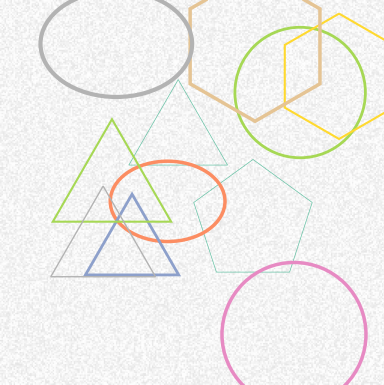[{"shape": "triangle", "thickness": 0.5, "radius": 0.74, "center": [0.463, 0.645]}, {"shape": "pentagon", "thickness": 0.5, "radius": 0.81, "center": [0.657, 0.424]}, {"shape": "oval", "thickness": 2.5, "radius": 0.75, "center": [0.435, 0.477]}, {"shape": "triangle", "thickness": 2, "radius": 0.7, "center": [0.343, 0.356]}, {"shape": "circle", "thickness": 2.5, "radius": 0.93, "center": [0.764, 0.131]}, {"shape": "circle", "thickness": 2, "radius": 0.85, "center": [0.78, 0.76]}, {"shape": "triangle", "thickness": 1.5, "radius": 0.89, "center": [0.291, 0.513]}, {"shape": "hexagon", "thickness": 1.5, "radius": 0.81, "center": [0.881, 0.802]}, {"shape": "hexagon", "thickness": 2.5, "radius": 0.97, "center": [0.662, 0.88]}, {"shape": "oval", "thickness": 3, "radius": 0.98, "center": [0.302, 0.886]}, {"shape": "triangle", "thickness": 1, "radius": 0.79, "center": [0.268, 0.36]}]